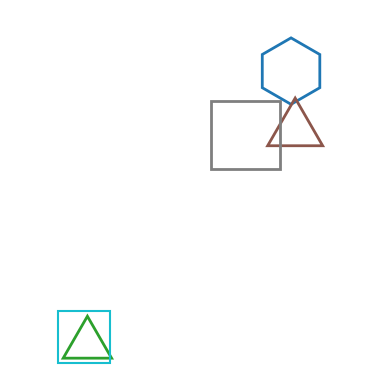[{"shape": "hexagon", "thickness": 2, "radius": 0.43, "center": [0.756, 0.815]}, {"shape": "triangle", "thickness": 2, "radius": 0.36, "center": [0.227, 0.106]}, {"shape": "triangle", "thickness": 2, "radius": 0.41, "center": [0.767, 0.663]}, {"shape": "square", "thickness": 2, "radius": 0.44, "center": [0.638, 0.649]}, {"shape": "square", "thickness": 1.5, "radius": 0.33, "center": [0.219, 0.125]}]